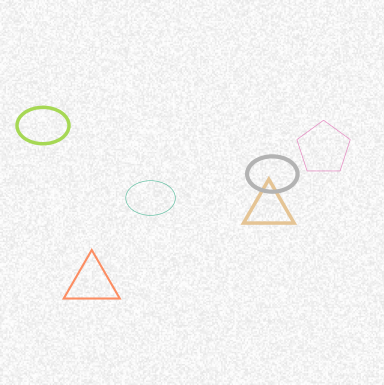[{"shape": "oval", "thickness": 0.5, "radius": 0.32, "center": [0.391, 0.486]}, {"shape": "triangle", "thickness": 1.5, "radius": 0.42, "center": [0.238, 0.267]}, {"shape": "pentagon", "thickness": 0.5, "radius": 0.36, "center": [0.84, 0.615]}, {"shape": "oval", "thickness": 2.5, "radius": 0.34, "center": [0.112, 0.674]}, {"shape": "triangle", "thickness": 2.5, "radius": 0.38, "center": [0.698, 0.459]}, {"shape": "oval", "thickness": 3, "radius": 0.33, "center": [0.707, 0.548]}]